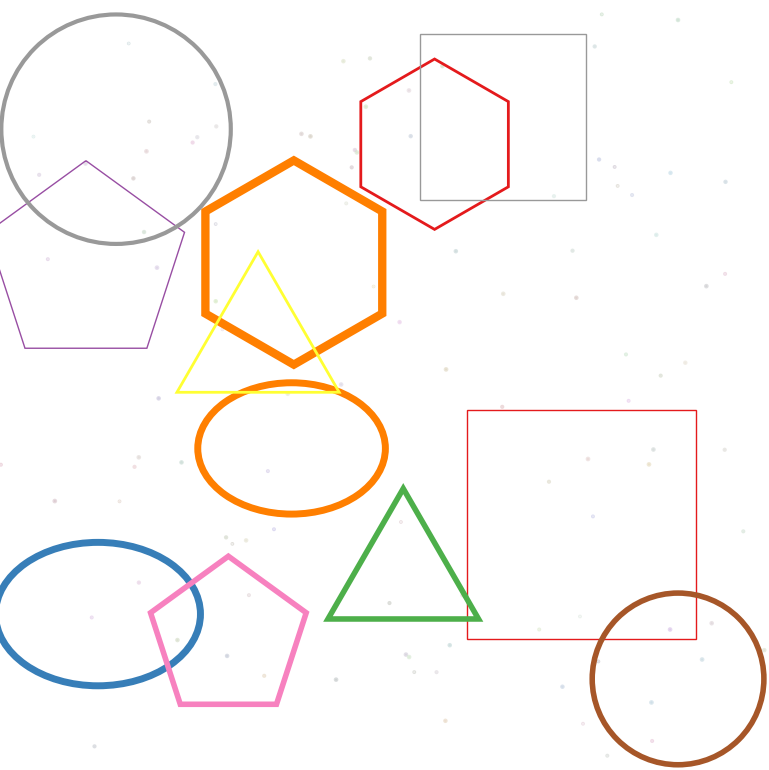[{"shape": "hexagon", "thickness": 1, "radius": 0.55, "center": [0.564, 0.813]}, {"shape": "square", "thickness": 0.5, "radius": 0.74, "center": [0.755, 0.319]}, {"shape": "oval", "thickness": 2.5, "radius": 0.67, "center": [0.127, 0.202]}, {"shape": "triangle", "thickness": 2, "radius": 0.56, "center": [0.524, 0.253]}, {"shape": "pentagon", "thickness": 0.5, "radius": 0.67, "center": [0.112, 0.657]}, {"shape": "oval", "thickness": 2.5, "radius": 0.61, "center": [0.379, 0.418]}, {"shape": "hexagon", "thickness": 3, "radius": 0.66, "center": [0.382, 0.659]}, {"shape": "triangle", "thickness": 1, "radius": 0.61, "center": [0.335, 0.551]}, {"shape": "circle", "thickness": 2, "radius": 0.56, "center": [0.881, 0.118]}, {"shape": "pentagon", "thickness": 2, "radius": 0.53, "center": [0.297, 0.171]}, {"shape": "circle", "thickness": 1.5, "radius": 0.75, "center": [0.151, 0.832]}, {"shape": "square", "thickness": 0.5, "radius": 0.54, "center": [0.653, 0.848]}]